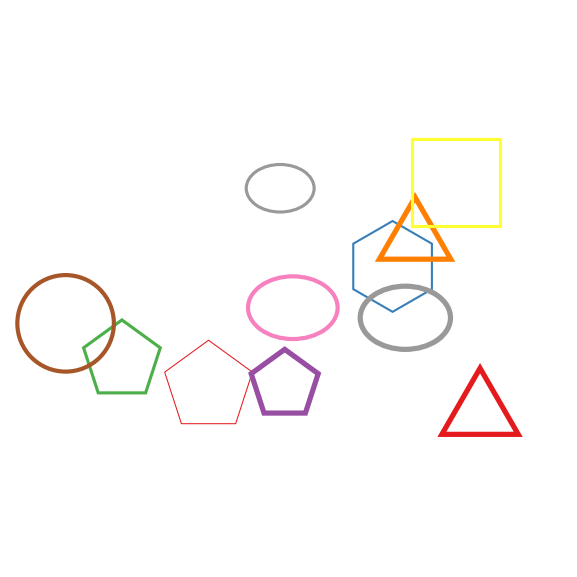[{"shape": "triangle", "thickness": 2.5, "radius": 0.38, "center": [0.831, 0.285]}, {"shape": "pentagon", "thickness": 0.5, "radius": 0.4, "center": [0.361, 0.33]}, {"shape": "hexagon", "thickness": 1, "radius": 0.39, "center": [0.68, 0.538]}, {"shape": "pentagon", "thickness": 1.5, "radius": 0.35, "center": [0.211, 0.375]}, {"shape": "pentagon", "thickness": 2.5, "radius": 0.3, "center": [0.493, 0.333]}, {"shape": "triangle", "thickness": 2.5, "radius": 0.36, "center": [0.719, 0.586]}, {"shape": "square", "thickness": 1.5, "radius": 0.38, "center": [0.789, 0.683]}, {"shape": "circle", "thickness": 2, "radius": 0.42, "center": [0.114, 0.439]}, {"shape": "oval", "thickness": 2, "radius": 0.39, "center": [0.507, 0.466]}, {"shape": "oval", "thickness": 2.5, "radius": 0.39, "center": [0.702, 0.449]}, {"shape": "oval", "thickness": 1.5, "radius": 0.29, "center": [0.485, 0.673]}]